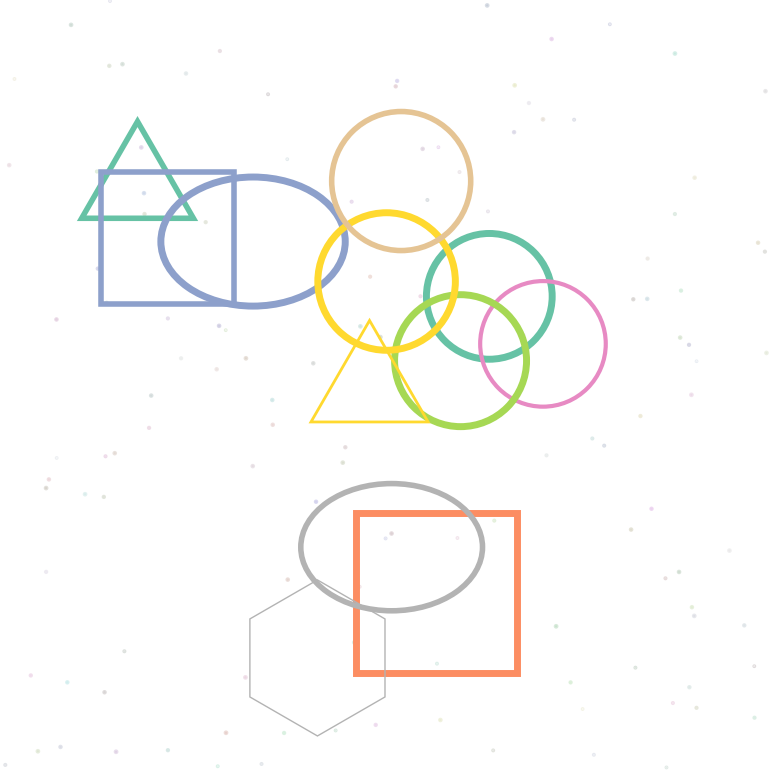[{"shape": "circle", "thickness": 2.5, "radius": 0.41, "center": [0.635, 0.615]}, {"shape": "triangle", "thickness": 2, "radius": 0.42, "center": [0.179, 0.758]}, {"shape": "square", "thickness": 2.5, "radius": 0.52, "center": [0.567, 0.23]}, {"shape": "oval", "thickness": 2.5, "radius": 0.6, "center": [0.329, 0.686]}, {"shape": "square", "thickness": 2, "radius": 0.43, "center": [0.217, 0.691]}, {"shape": "circle", "thickness": 1.5, "radius": 0.41, "center": [0.705, 0.553]}, {"shape": "circle", "thickness": 2.5, "radius": 0.43, "center": [0.598, 0.532]}, {"shape": "triangle", "thickness": 1, "radius": 0.44, "center": [0.48, 0.496]}, {"shape": "circle", "thickness": 2.5, "radius": 0.45, "center": [0.502, 0.634]}, {"shape": "circle", "thickness": 2, "radius": 0.45, "center": [0.521, 0.765]}, {"shape": "hexagon", "thickness": 0.5, "radius": 0.51, "center": [0.412, 0.146]}, {"shape": "oval", "thickness": 2, "radius": 0.59, "center": [0.509, 0.289]}]